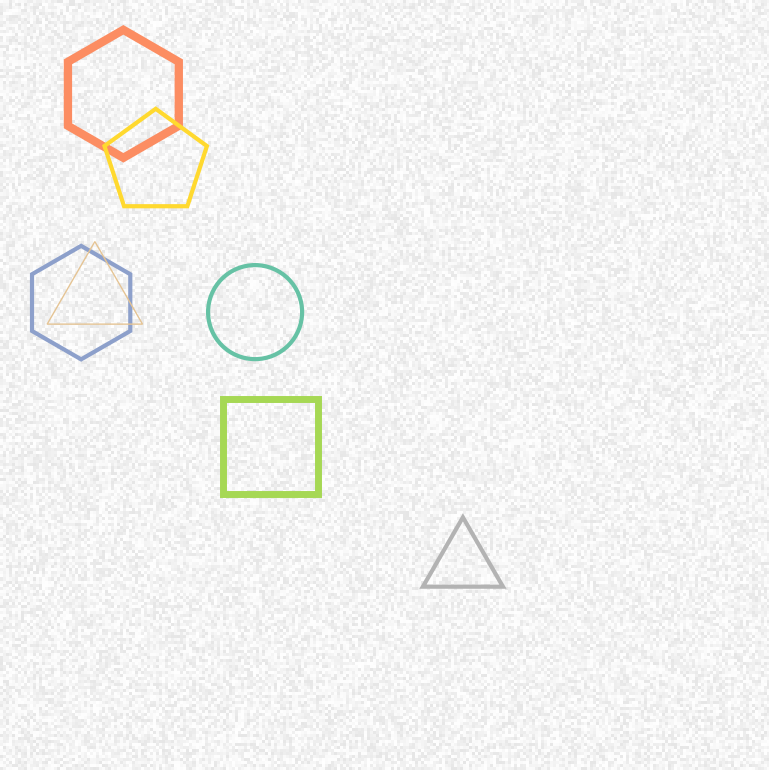[{"shape": "circle", "thickness": 1.5, "radius": 0.31, "center": [0.331, 0.595]}, {"shape": "hexagon", "thickness": 3, "radius": 0.42, "center": [0.16, 0.878]}, {"shape": "hexagon", "thickness": 1.5, "radius": 0.37, "center": [0.105, 0.607]}, {"shape": "square", "thickness": 2.5, "radius": 0.31, "center": [0.352, 0.42]}, {"shape": "pentagon", "thickness": 1.5, "radius": 0.35, "center": [0.202, 0.789]}, {"shape": "triangle", "thickness": 0.5, "radius": 0.36, "center": [0.123, 0.615]}, {"shape": "triangle", "thickness": 1.5, "radius": 0.3, "center": [0.601, 0.268]}]